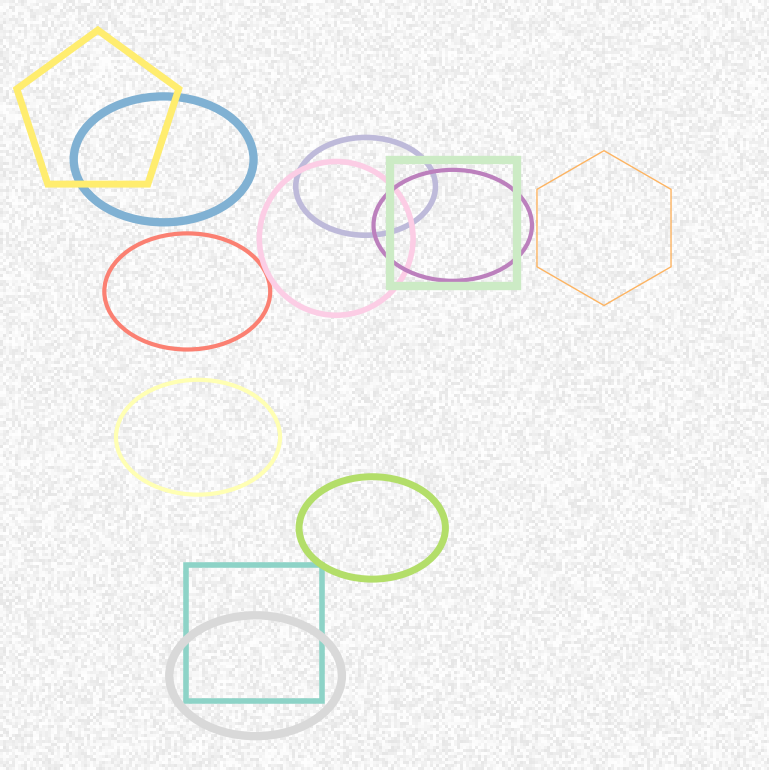[{"shape": "square", "thickness": 2, "radius": 0.44, "center": [0.33, 0.178]}, {"shape": "oval", "thickness": 1.5, "radius": 0.53, "center": [0.257, 0.432]}, {"shape": "oval", "thickness": 2, "radius": 0.45, "center": [0.475, 0.758]}, {"shape": "oval", "thickness": 1.5, "radius": 0.54, "center": [0.243, 0.622]}, {"shape": "oval", "thickness": 3, "radius": 0.58, "center": [0.213, 0.793]}, {"shape": "hexagon", "thickness": 0.5, "radius": 0.5, "center": [0.784, 0.704]}, {"shape": "oval", "thickness": 2.5, "radius": 0.48, "center": [0.483, 0.314]}, {"shape": "circle", "thickness": 2, "radius": 0.5, "center": [0.437, 0.69]}, {"shape": "oval", "thickness": 3, "radius": 0.56, "center": [0.332, 0.122]}, {"shape": "oval", "thickness": 1.5, "radius": 0.51, "center": [0.588, 0.707]}, {"shape": "square", "thickness": 3, "radius": 0.41, "center": [0.589, 0.711]}, {"shape": "pentagon", "thickness": 2.5, "radius": 0.55, "center": [0.127, 0.85]}]